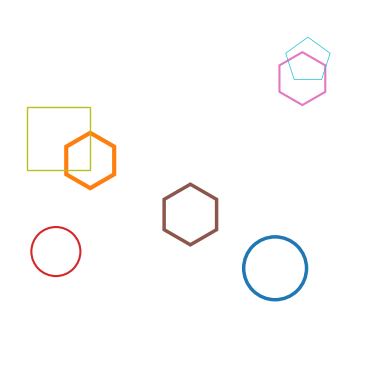[{"shape": "circle", "thickness": 2.5, "radius": 0.41, "center": [0.715, 0.303]}, {"shape": "hexagon", "thickness": 3, "radius": 0.36, "center": [0.234, 0.583]}, {"shape": "circle", "thickness": 1.5, "radius": 0.32, "center": [0.145, 0.347]}, {"shape": "hexagon", "thickness": 2.5, "radius": 0.39, "center": [0.494, 0.443]}, {"shape": "hexagon", "thickness": 1.5, "radius": 0.34, "center": [0.785, 0.796]}, {"shape": "square", "thickness": 1, "radius": 0.41, "center": [0.152, 0.639]}, {"shape": "pentagon", "thickness": 0.5, "radius": 0.3, "center": [0.8, 0.843]}]